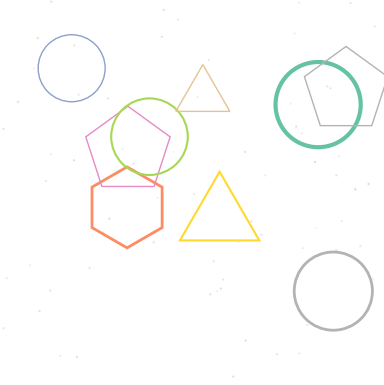[{"shape": "circle", "thickness": 3, "radius": 0.55, "center": [0.826, 0.728]}, {"shape": "hexagon", "thickness": 2, "radius": 0.53, "center": [0.33, 0.461]}, {"shape": "circle", "thickness": 1, "radius": 0.44, "center": [0.186, 0.823]}, {"shape": "pentagon", "thickness": 1, "radius": 0.58, "center": [0.332, 0.609]}, {"shape": "circle", "thickness": 1.5, "radius": 0.5, "center": [0.388, 0.645]}, {"shape": "triangle", "thickness": 1.5, "radius": 0.59, "center": [0.57, 0.435]}, {"shape": "triangle", "thickness": 1, "radius": 0.4, "center": [0.527, 0.751]}, {"shape": "circle", "thickness": 2, "radius": 0.51, "center": [0.866, 0.244]}, {"shape": "pentagon", "thickness": 1, "radius": 0.57, "center": [0.899, 0.766]}]